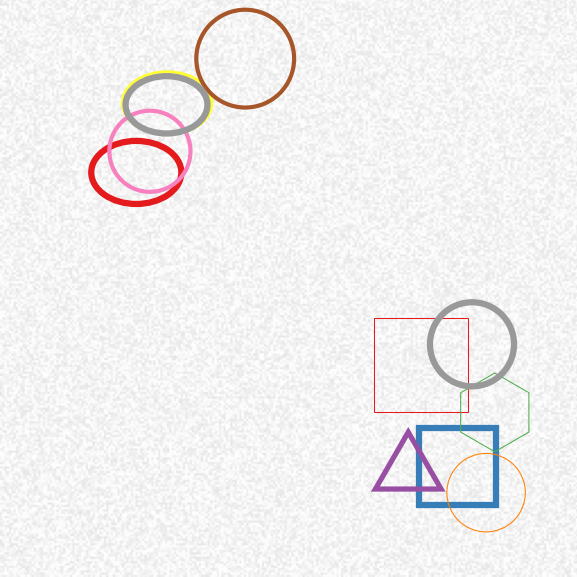[{"shape": "oval", "thickness": 3, "radius": 0.39, "center": [0.236, 0.701]}, {"shape": "square", "thickness": 0.5, "radius": 0.4, "center": [0.729, 0.367]}, {"shape": "square", "thickness": 3, "radius": 0.33, "center": [0.792, 0.191]}, {"shape": "hexagon", "thickness": 0.5, "radius": 0.34, "center": [0.857, 0.285]}, {"shape": "triangle", "thickness": 2.5, "radius": 0.33, "center": [0.707, 0.185]}, {"shape": "circle", "thickness": 0.5, "radius": 0.34, "center": [0.842, 0.146]}, {"shape": "oval", "thickness": 1.5, "radius": 0.39, "center": [0.289, 0.821]}, {"shape": "circle", "thickness": 2, "radius": 0.42, "center": [0.425, 0.898]}, {"shape": "circle", "thickness": 2, "radius": 0.35, "center": [0.26, 0.737]}, {"shape": "oval", "thickness": 3, "radius": 0.35, "center": [0.288, 0.818]}, {"shape": "circle", "thickness": 3, "radius": 0.36, "center": [0.817, 0.403]}]